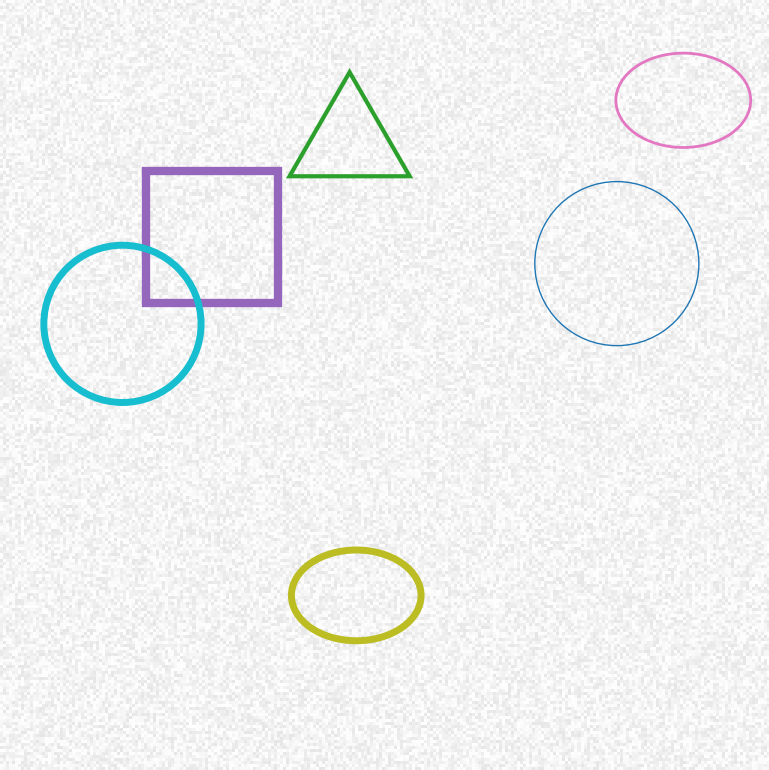[{"shape": "circle", "thickness": 0.5, "radius": 0.53, "center": [0.801, 0.658]}, {"shape": "triangle", "thickness": 1.5, "radius": 0.45, "center": [0.454, 0.816]}, {"shape": "square", "thickness": 3, "radius": 0.43, "center": [0.275, 0.692]}, {"shape": "oval", "thickness": 1, "radius": 0.44, "center": [0.887, 0.87]}, {"shape": "oval", "thickness": 2.5, "radius": 0.42, "center": [0.463, 0.227]}, {"shape": "circle", "thickness": 2.5, "radius": 0.51, "center": [0.159, 0.579]}]